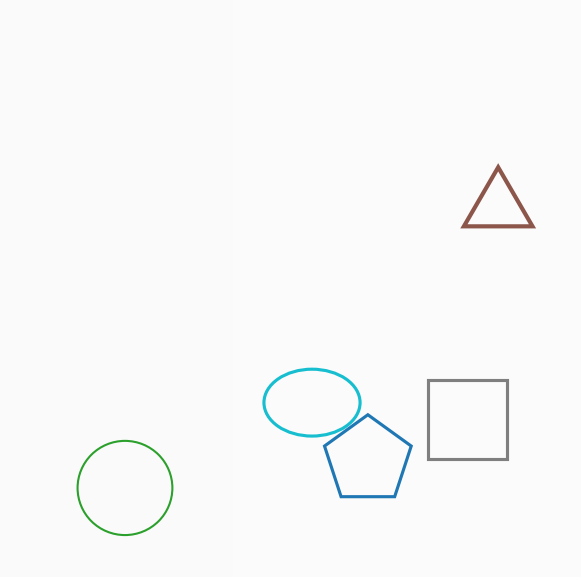[{"shape": "pentagon", "thickness": 1.5, "radius": 0.39, "center": [0.633, 0.203]}, {"shape": "circle", "thickness": 1, "radius": 0.41, "center": [0.215, 0.154]}, {"shape": "triangle", "thickness": 2, "radius": 0.34, "center": [0.857, 0.641]}, {"shape": "square", "thickness": 1.5, "radius": 0.34, "center": [0.804, 0.273]}, {"shape": "oval", "thickness": 1.5, "radius": 0.41, "center": [0.537, 0.302]}]